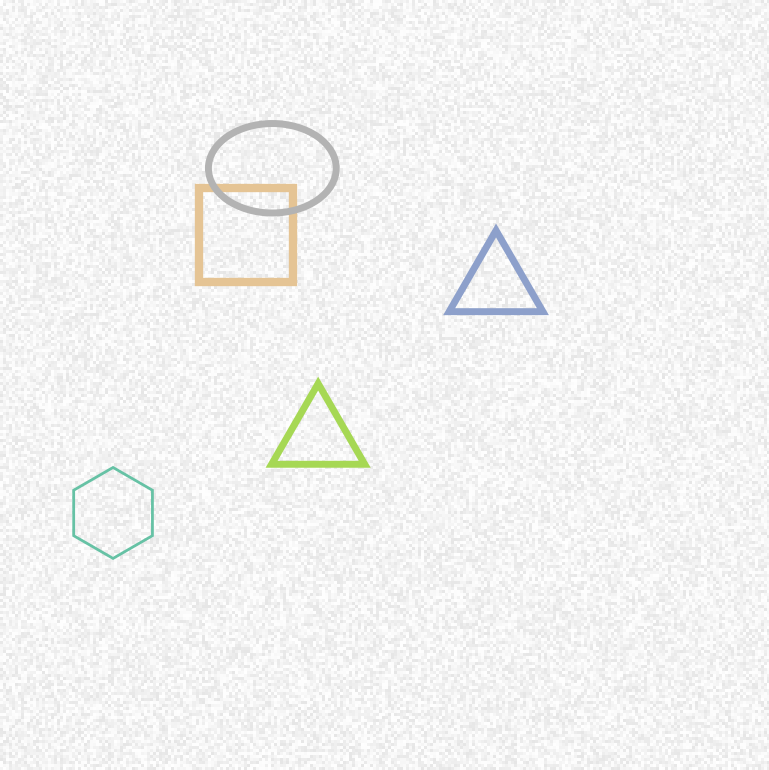[{"shape": "hexagon", "thickness": 1, "radius": 0.3, "center": [0.147, 0.334]}, {"shape": "triangle", "thickness": 2.5, "radius": 0.35, "center": [0.644, 0.63]}, {"shape": "triangle", "thickness": 2.5, "radius": 0.35, "center": [0.413, 0.432]}, {"shape": "square", "thickness": 3, "radius": 0.3, "center": [0.319, 0.695]}, {"shape": "oval", "thickness": 2.5, "radius": 0.41, "center": [0.354, 0.781]}]